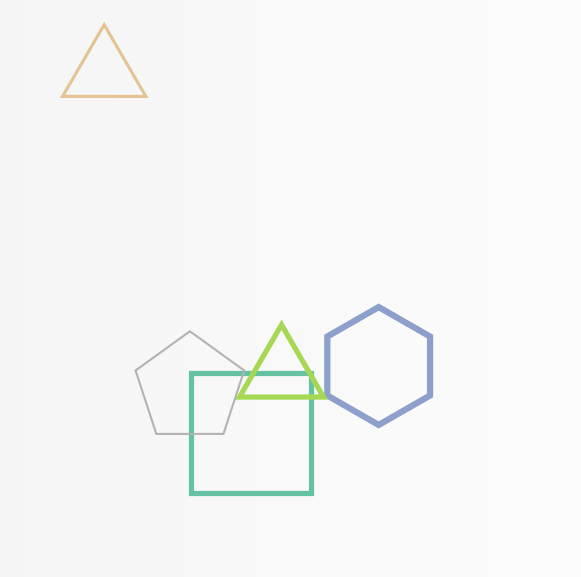[{"shape": "square", "thickness": 2.5, "radius": 0.52, "center": [0.432, 0.249]}, {"shape": "hexagon", "thickness": 3, "radius": 0.51, "center": [0.651, 0.365]}, {"shape": "triangle", "thickness": 2.5, "radius": 0.42, "center": [0.484, 0.353]}, {"shape": "triangle", "thickness": 1.5, "radius": 0.41, "center": [0.179, 0.874]}, {"shape": "pentagon", "thickness": 1, "radius": 0.49, "center": [0.327, 0.327]}]